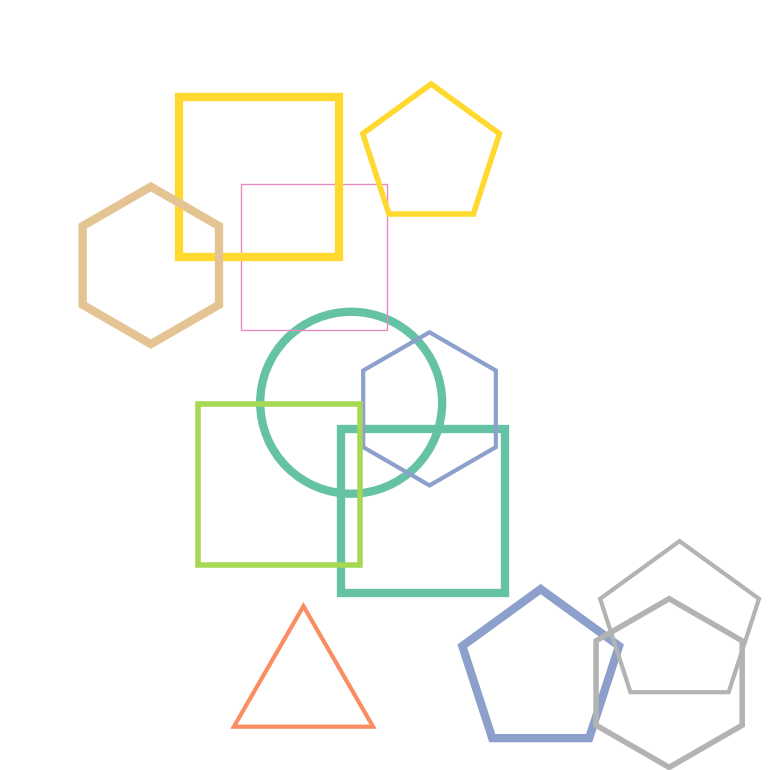[{"shape": "square", "thickness": 3, "radius": 0.53, "center": [0.549, 0.336]}, {"shape": "circle", "thickness": 3, "radius": 0.59, "center": [0.456, 0.477]}, {"shape": "triangle", "thickness": 1.5, "radius": 0.52, "center": [0.394, 0.108]}, {"shape": "hexagon", "thickness": 1.5, "radius": 0.5, "center": [0.558, 0.469]}, {"shape": "pentagon", "thickness": 3, "radius": 0.54, "center": [0.702, 0.128]}, {"shape": "square", "thickness": 0.5, "radius": 0.47, "center": [0.407, 0.667]}, {"shape": "square", "thickness": 2, "radius": 0.52, "center": [0.362, 0.371]}, {"shape": "pentagon", "thickness": 2, "radius": 0.47, "center": [0.56, 0.798]}, {"shape": "square", "thickness": 3, "radius": 0.52, "center": [0.336, 0.77]}, {"shape": "hexagon", "thickness": 3, "radius": 0.51, "center": [0.196, 0.655]}, {"shape": "pentagon", "thickness": 1.5, "radius": 0.54, "center": [0.883, 0.189]}, {"shape": "hexagon", "thickness": 2, "radius": 0.55, "center": [0.869, 0.113]}]